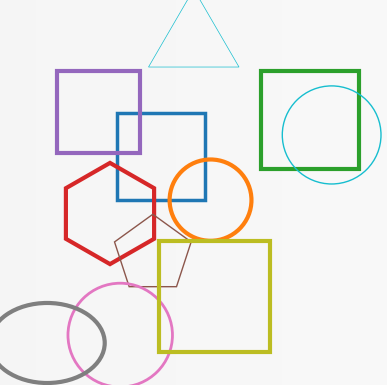[{"shape": "square", "thickness": 2.5, "radius": 0.56, "center": [0.416, 0.593]}, {"shape": "circle", "thickness": 3, "radius": 0.53, "center": [0.543, 0.48]}, {"shape": "square", "thickness": 3, "radius": 0.64, "center": [0.8, 0.687]}, {"shape": "hexagon", "thickness": 3, "radius": 0.66, "center": [0.284, 0.445]}, {"shape": "square", "thickness": 3, "radius": 0.54, "center": [0.255, 0.709]}, {"shape": "pentagon", "thickness": 1, "radius": 0.52, "center": [0.394, 0.339]}, {"shape": "circle", "thickness": 2, "radius": 0.67, "center": [0.31, 0.13]}, {"shape": "oval", "thickness": 3, "radius": 0.74, "center": [0.122, 0.109]}, {"shape": "square", "thickness": 3, "radius": 0.72, "center": [0.554, 0.229]}, {"shape": "triangle", "thickness": 0.5, "radius": 0.67, "center": [0.5, 0.893]}, {"shape": "circle", "thickness": 1, "radius": 0.64, "center": [0.856, 0.65]}]